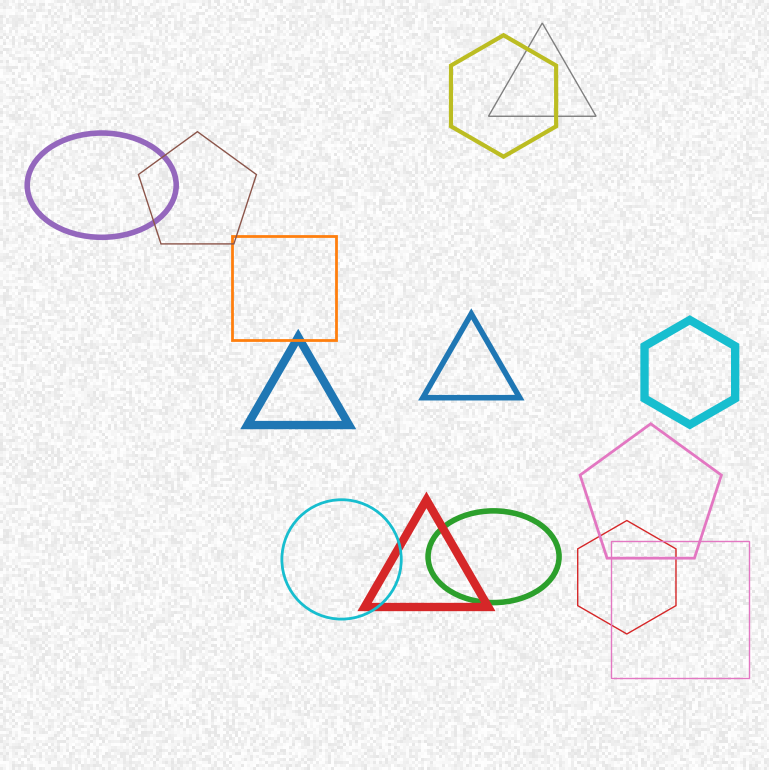[{"shape": "triangle", "thickness": 3, "radius": 0.38, "center": [0.387, 0.486]}, {"shape": "triangle", "thickness": 2, "radius": 0.36, "center": [0.612, 0.52]}, {"shape": "square", "thickness": 1, "radius": 0.34, "center": [0.369, 0.626]}, {"shape": "oval", "thickness": 2, "radius": 0.43, "center": [0.641, 0.277]}, {"shape": "triangle", "thickness": 3, "radius": 0.46, "center": [0.554, 0.258]}, {"shape": "hexagon", "thickness": 0.5, "radius": 0.37, "center": [0.814, 0.25]}, {"shape": "oval", "thickness": 2, "radius": 0.48, "center": [0.132, 0.76]}, {"shape": "pentagon", "thickness": 0.5, "radius": 0.4, "center": [0.256, 0.748]}, {"shape": "square", "thickness": 0.5, "radius": 0.45, "center": [0.883, 0.208]}, {"shape": "pentagon", "thickness": 1, "radius": 0.48, "center": [0.845, 0.353]}, {"shape": "triangle", "thickness": 0.5, "radius": 0.4, "center": [0.704, 0.889]}, {"shape": "hexagon", "thickness": 1.5, "radius": 0.39, "center": [0.654, 0.875]}, {"shape": "circle", "thickness": 1, "radius": 0.39, "center": [0.444, 0.273]}, {"shape": "hexagon", "thickness": 3, "radius": 0.34, "center": [0.896, 0.516]}]